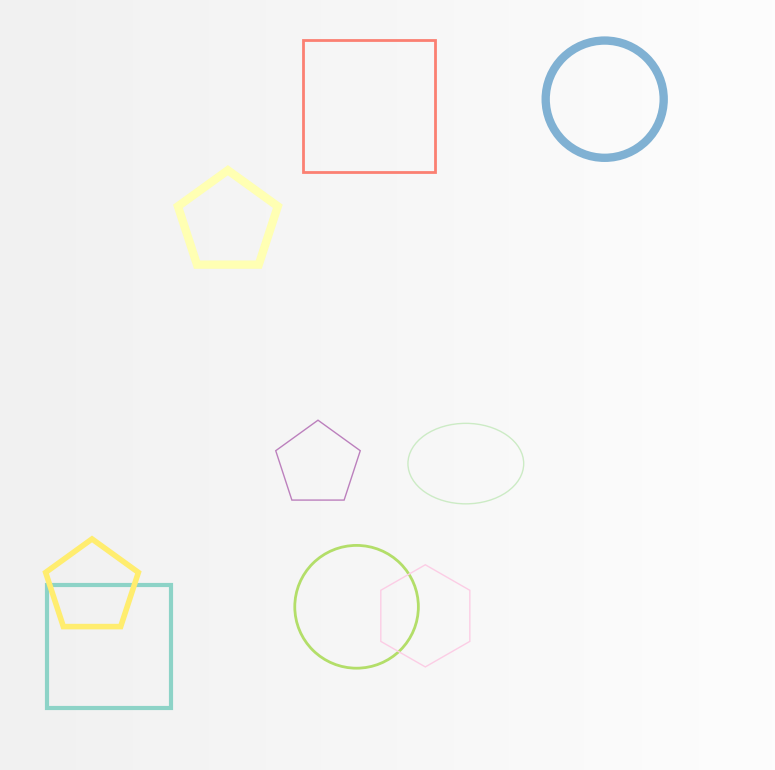[{"shape": "square", "thickness": 1.5, "radius": 0.4, "center": [0.141, 0.161]}, {"shape": "pentagon", "thickness": 3, "radius": 0.34, "center": [0.294, 0.711]}, {"shape": "square", "thickness": 1, "radius": 0.43, "center": [0.476, 0.862]}, {"shape": "circle", "thickness": 3, "radius": 0.38, "center": [0.78, 0.871]}, {"shape": "circle", "thickness": 1, "radius": 0.4, "center": [0.46, 0.212]}, {"shape": "hexagon", "thickness": 0.5, "radius": 0.33, "center": [0.549, 0.2]}, {"shape": "pentagon", "thickness": 0.5, "radius": 0.29, "center": [0.41, 0.397]}, {"shape": "oval", "thickness": 0.5, "radius": 0.37, "center": [0.601, 0.398]}, {"shape": "pentagon", "thickness": 2, "radius": 0.31, "center": [0.119, 0.237]}]